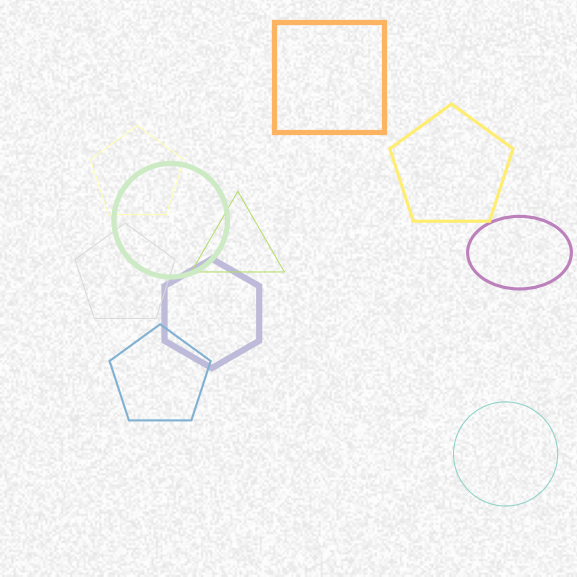[{"shape": "circle", "thickness": 0.5, "radius": 0.45, "center": [0.875, 0.213]}, {"shape": "pentagon", "thickness": 0.5, "radius": 0.43, "center": [0.238, 0.697]}, {"shape": "hexagon", "thickness": 3, "radius": 0.47, "center": [0.367, 0.456]}, {"shape": "pentagon", "thickness": 1, "radius": 0.46, "center": [0.277, 0.346]}, {"shape": "square", "thickness": 2.5, "radius": 0.48, "center": [0.57, 0.866]}, {"shape": "triangle", "thickness": 0.5, "radius": 0.47, "center": [0.412, 0.575]}, {"shape": "pentagon", "thickness": 0.5, "radius": 0.46, "center": [0.217, 0.522]}, {"shape": "oval", "thickness": 1.5, "radius": 0.45, "center": [0.9, 0.562]}, {"shape": "circle", "thickness": 2.5, "radius": 0.49, "center": [0.296, 0.618]}, {"shape": "pentagon", "thickness": 1.5, "radius": 0.56, "center": [0.782, 0.707]}]